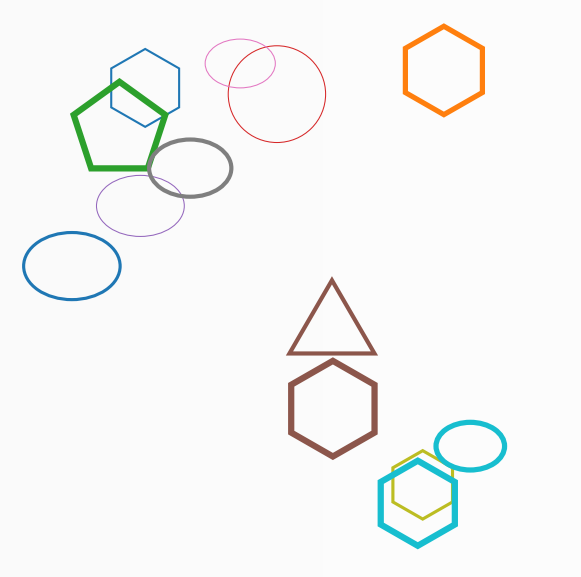[{"shape": "oval", "thickness": 1.5, "radius": 0.42, "center": [0.124, 0.538]}, {"shape": "hexagon", "thickness": 1, "radius": 0.34, "center": [0.25, 0.847]}, {"shape": "hexagon", "thickness": 2.5, "radius": 0.38, "center": [0.764, 0.877]}, {"shape": "pentagon", "thickness": 3, "radius": 0.41, "center": [0.206, 0.775]}, {"shape": "circle", "thickness": 0.5, "radius": 0.42, "center": [0.476, 0.836]}, {"shape": "oval", "thickness": 0.5, "radius": 0.38, "center": [0.242, 0.643]}, {"shape": "hexagon", "thickness": 3, "radius": 0.41, "center": [0.573, 0.291]}, {"shape": "triangle", "thickness": 2, "radius": 0.42, "center": [0.571, 0.429]}, {"shape": "oval", "thickness": 0.5, "radius": 0.3, "center": [0.413, 0.889]}, {"shape": "oval", "thickness": 2, "radius": 0.35, "center": [0.327, 0.708]}, {"shape": "hexagon", "thickness": 1.5, "radius": 0.3, "center": [0.727, 0.16]}, {"shape": "oval", "thickness": 2.5, "radius": 0.29, "center": [0.809, 0.227]}, {"shape": "hexagon", "thickness": 3, "radius": 0.37, "center": [0.719, 0.128]}]